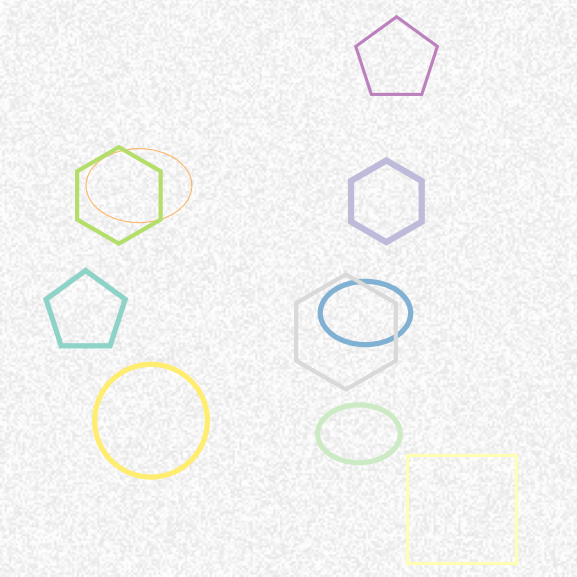[{"shape": "pentagon", "thickness": 2.5, "radius": 0.36, "center": [0.148, 0.459]}, {"shape": "square", "thickness": 1.5, "radius": 0.47, "center": [0.799, 0.118]}, {"shape": "hexagon", "thickness": 3, "radius": 0.35, "center": [0.669, 0.651]}, {"shape": "oval", "thickness": 2.5, "radius": 0.39, "center": [0.633, 0.457]}, {"shape": "oval", "thickness": 0.5, "radius": 0.46, "center": [0.241, 0.678]}, {"shape": "hexagon", "thickness": 2, "radius": 0.42, "center": [0.206, 0.661]}, {"shape": "hexagon", "thickness": 2, "radius": 0.5, "center": [0.599, 0.424]}, {"shape": "pentagon", "thickness": 1.5, "radius": 0.37, "center": [0.687, 0.896]}, {"shape": "oval", "thickness": 2.5, "radius": 0.36, "center": [0.622, 0.248]}, {"shape": "circle", "thickness": 2.5, "radius": 0.49, "center": [0.262, 0.271]}]